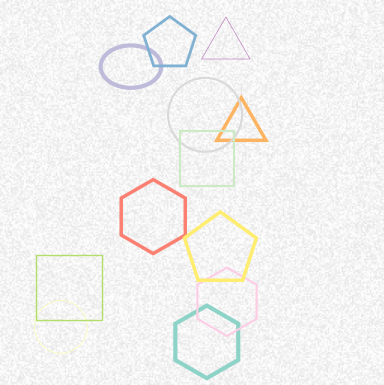[{"shape": "hexagon", "thickness": 3, "radius": 0.47, "center": [0.537, 0.112]}, {"shape": "circle", "thickness": 0.5, "radius": 0.34, "center": [0.158, 0.151]}, {"shape": "oval", "thickness": 3, "radius": 0.39, "center": [0.34, 0.827]}, {"shape": "hexagon", "thickness": 2.5, "radius": 0.48, "center": [0.398, 0.437]}, {"shape": "pentagon", "thickness": 2, "radius": 0.35, "center": [0.441, 0.886]}, {"shape": "triangle", "thickness": 2.5, "radius": 0.37, "center": [0.627, 0.672]}, {"shape": "square", "thickness": 1, "radius": 0.43, "center": [0.18, 0.254]}, {"shape": "hexagon", "thickness": 1.5, "radius": 0.44, "center": [0.59, 0.216]}, {"shape": "circle", "thickness": 1.5, "radius": 0.48, "center": [0.533, 0.702]}, {"shape": "triangle", "thickness": 0.5, "radius": 0.36, "center": [0.587, 0.883]}, {"shape": "square", "thickness": 1.5, "radius": 0.35, "center": [0.538, 0.588]}, {"shape": "pentagon", "thickness": 2.5, "radius": 0.49, "center": [0.572, 0.351]}]